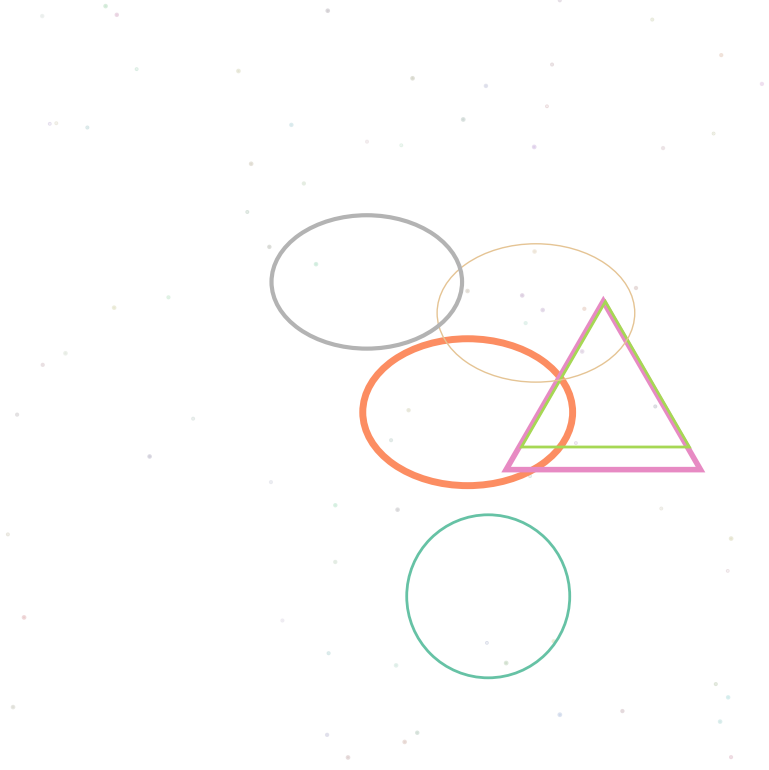[{"shape": "circle", "thickness": 1, "radius": 0.53, "center": [0.634, 0.226]}, {"shape": "oval", "thickness": 2.5, "radius": 0.68, "center": [0.607, 0.465]}, {"shape": "triangle", "thickness": 2, "radius": 0.73, "center": [0.784, 0.463]}, {"shape": "triangle", "thickness": 1, "radius": 0.63, "center": [0.786, 0.482]}, {"shape": "oval", "thickness": 0.5, "radius": 0.64, "center": [0.696, 0.594]}, {"shape": "oval", "thickness": 1.5, "radius": 0.62, "center": [0.476, 0.634]}]